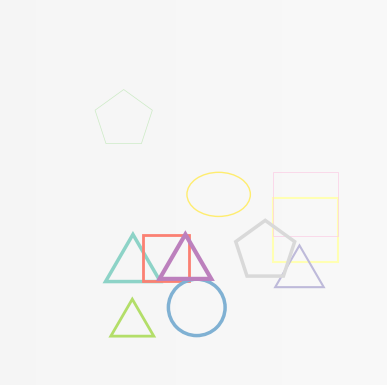[{"shape": "triangle", "thickness": 2.5, "radius": 0.41, "center": [0.343, 0.31]}, {"shape": "square", "thickness": 1.5, "radius": 0.42, "center": [0.788, 0.403]}, {"shape": "triangle", "thickness": 1.5, "radius": 0.36, "center": [0.773, 0.29]}, {"shape": "square", "thickness": 2, "radius": 0.3, "center": [0.429, 0.331]}, {"shape": "circle", "thickness": 2.5, "radius": 0.37, "center": [0.508, 0.202]}, {"shape": "triangle", "thickness": 2, "radius": 0.32, "center": [0.341, 0.159]}, {"shape": "square", "thickness": 0.5, "radius": 0.42, "center": [0.788, 0.47]}, {"shape": "pentagon", "thickness": 2.5, "radius": 0.4, "center": [0.684, 0.348]}, {"shape": "triangle", "thickness": 3, "radius": 0.39, "center": [0.478, 0.314]}, {"shape": "pentagon", "thickness": 0.5, "radius": 0.39, "center": [0.319, 0.69]}, {"shape": "oval", "thickness": 1, "radius": 0.41, "center": [0.564, 0.495]}]